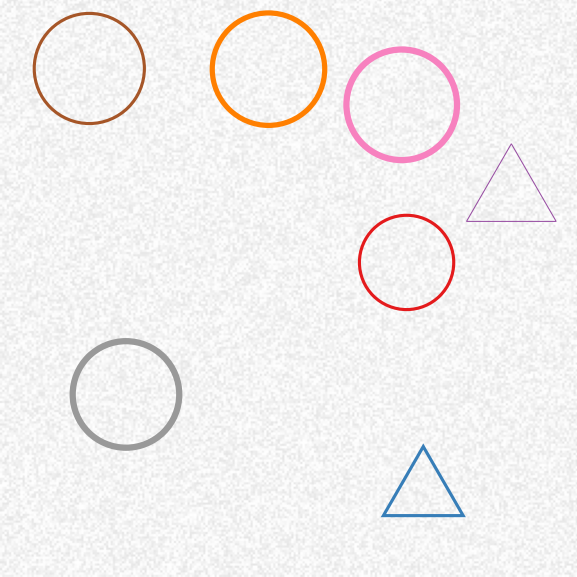[{"shape": "circle", "thickness": 1.5, "radius": 0.41, "center": [0.704, 0.545]}, {"shape": "triangle", "thickness": 1.5, "radius": 0.4, "center": [0.733, 0.146]}, {"shape": "triangle", "thickness": 0.5, "radius": 0.45, "center": [0.885, 0.661]}, {"shape": "circle", "thickness": 2.5, "radius": 0.49, "center": [0.465, 0.879]}, {"shape": "circle", "thickness": 1.5, "radius": 0.48, "center": [0.155, 0.881]}, {"shape": "circle", "thickness": 3, "radius": 0.48, "center": [0.696, 0.818]}, {"shape": "circle", "thickness": 3, "radius": 0.46, "center": [0.218, 0.316]}]